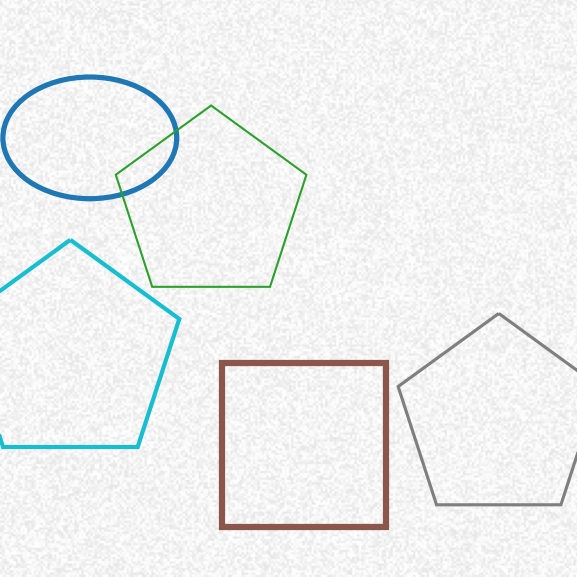[{"shape": "oval", "thickness": 2.5, "radius": 0.75, "center": [0.156, 0.76]}, {"shape": "pentagon", "thickness": 1, "radius": 0.87, "center": [0.366, 0.643]}, {"shape": "square", "thickness": 3, "radius": 0.71, "center": [0.526, 0.229]}, {"shape": "pentagon", "thickness": 1.5, "radius": 0.92, "center": [0.864, 0.273]}, {"shape": "pentagon", "thickness": 2, "radius": 0.99, "center": [0.122, 0.386]}]